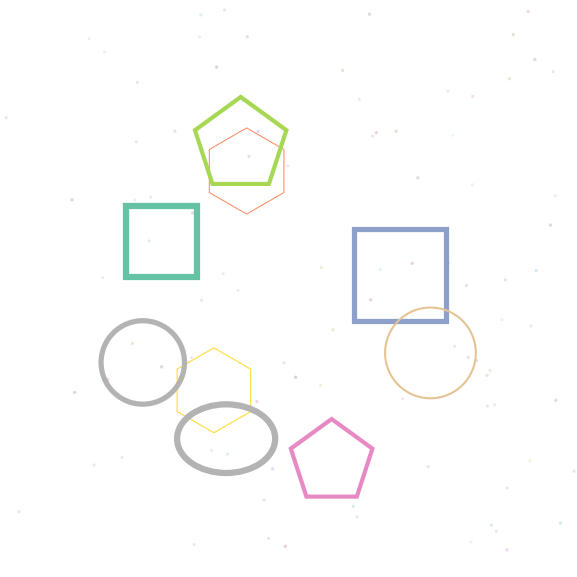[{"shape": "square", "thickness": 3, "radius": 0.31, "center": [0.28, 0.582]}, {"shape": "hexagon", "thickness": 0.5, "radius": 0.37, "center": [0.427, 0.703]}, {"shape": "square", "thickness": 2.5, "radius": 0.4, "center": [0.692, 0.523]}, {"shape": "pentagon", "thickness": 2, "radius": 0.37, "center": [0.574, 0.199]}, {"shape": "pentagon", "thickness": 2, "radius": 0.42, "center": [0.417, 0.748]}, {"shape": "hexagon", "thickness": 0.5, "radius": 0.37, "center": [0.37, 0.323]}, {"shape": "circle", "thickness": 1, "radius": 0.39, "center": [0.745, 0.388]}, {"shape": "circle", "thickness": 2.5, "radius": 0.36, "center": [0.247, 0.372]}, {"shape": "oval", "thickness": 3, "radius": 0.42, "center": [0.392, 0.24]}]